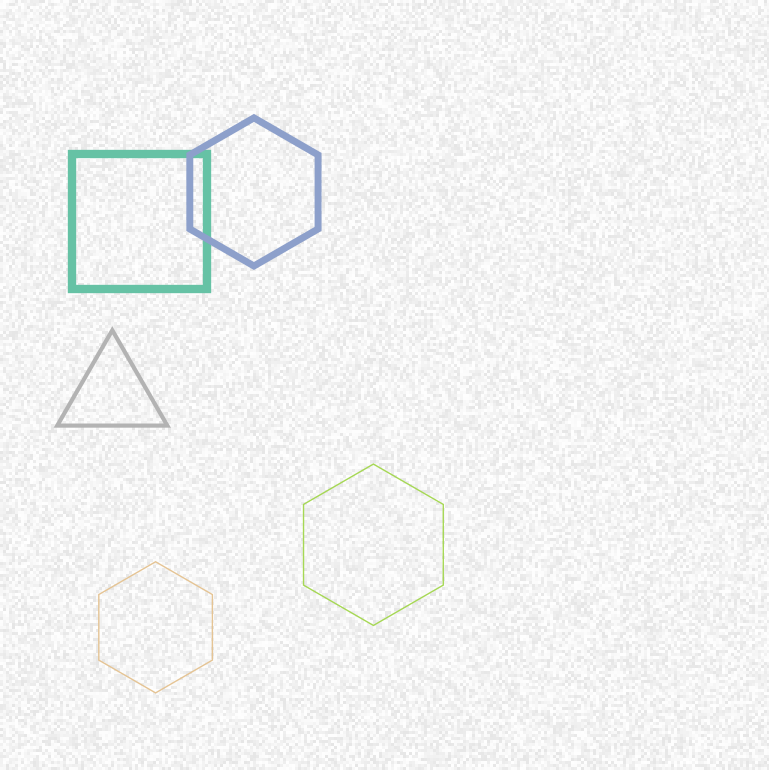[{"shape": "square", "thickness": 3, "radius": 0.44, "center": [0.181, 0.712]}, {"shape": "hexagon", "thickness": 2.5, "radius": 0.48, "center": [0.33, 0.751]}, {"shape": "hexagon", "thickness": 0.5, "radius": 0.52, "center": [0.485, 0.293]}, {"shape": "hexagon", "thickness": 0.5, "radius": 0.43, "center": [0.202, 0.185]}, {"shape": "triangle", "thickness": 1.5, "radius": 0.41, "center": [0.146, 0.489]}]